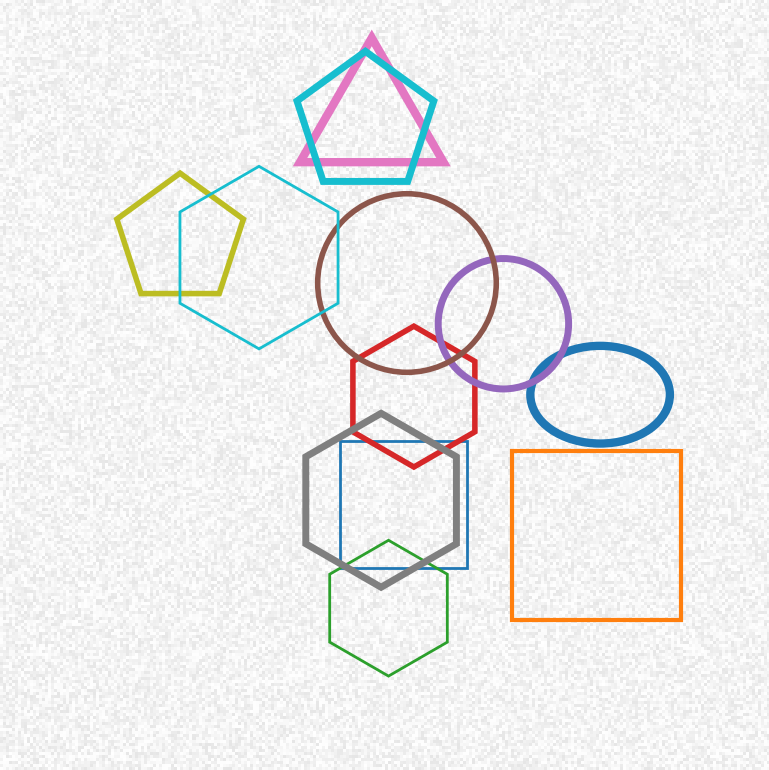[{"shape": "square", "thickness": 1, "radius": 0.41, "center": [0.524, 0.345]}, {"shape": "oval", "thickness": 3, "radius": 0.45, "center": [0.779, 0.487]}, {"shape": "square", "thickness": 1.5, "radius": 0.55, "center": [0.774, 0.304]}, {"shape": "hexagon", "thickness": 1, "radius": 0.44, "center": [0.505, 0.21]}, {"shape": "hexagon", "thickness": 2, "radius": 0.46, "center": [0.538, 0.485]}, {"shape": "circle", "thickness": 2.5, "radius": 0.42, "center": [0.654, 0.58]}, {"shape": "circle", "thickness": 2, "radius": 0.58, "center": [0.529, 0.632]}, {"shape": "triangle", "thickness": 3, "radius": 0.54, "center": [0.483, 0.843]}, {"shape": "hexagon", "thickness": 2.5, "radius": 0.56, "center": [0.495, 0.35]}, {"shape": "pentagon", "thickness": 2, "radius": 0.43, "center": [0.234, 0.689]}, {"shape": "hexagon", "thickness": 1, "radius": 0.59, "center": [0.336, 0.665]}, {"shape": "pentagon", "thickness": 2.5, "radius": 0.47, "center": [0.475, 0.84]}]